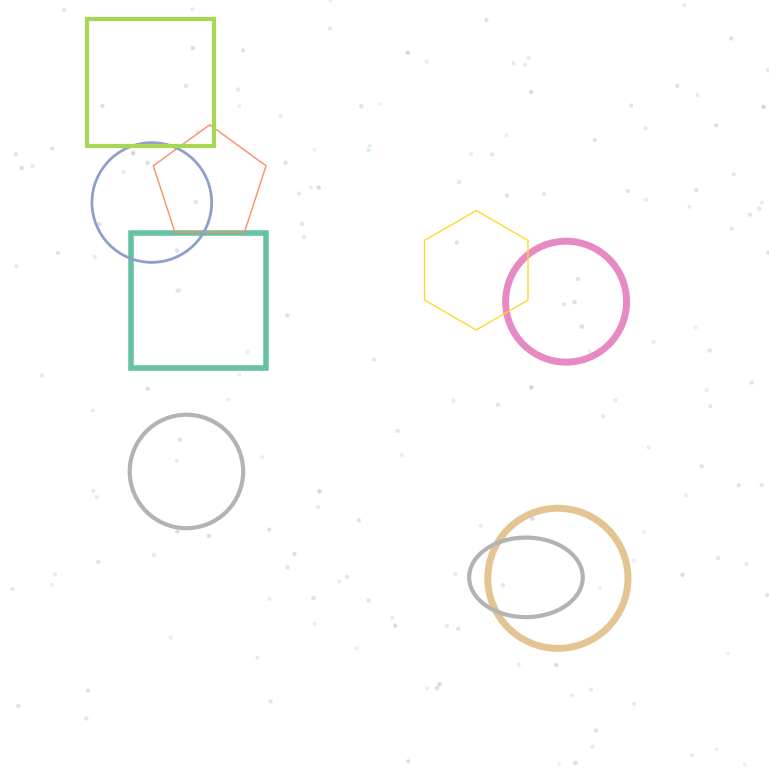[{"shape": "square", "thickness": 2, "radius": 0.44, "center": [0.258, 0.61]}, {"shape": "pentagon", "thickness": 0.5, "radius": 0.38, "center": [0.272, 0.761]}, {"shape": "circle", "thickness": 1, "radius": 0.39, "center": [0.197, 0.737]}, {"shape": "circle", "thickness": 2.5, "radius": 0.39, "center": [0.735, 0.608]}, {"shape": "square", "thickness": 1.5, "radius": 0.41, "center": [0.195, 0.893]}, {"shape": "hexagon", "thickness": 0.5, "radius": 0.39, "center": [0.619, 0.649]}, {"shape": "circle", "thickness": 2.5, "radius": 0.46, "center": [0.725, 0.249]}, {"shape": "circle", "thickness": 1.5, "radius": 0.37, "center": [0.242, 0.388]}, {"shape": "oval", "thickness": 1.5, "radius": 0.37, "center": [0.683, 0.25]}]